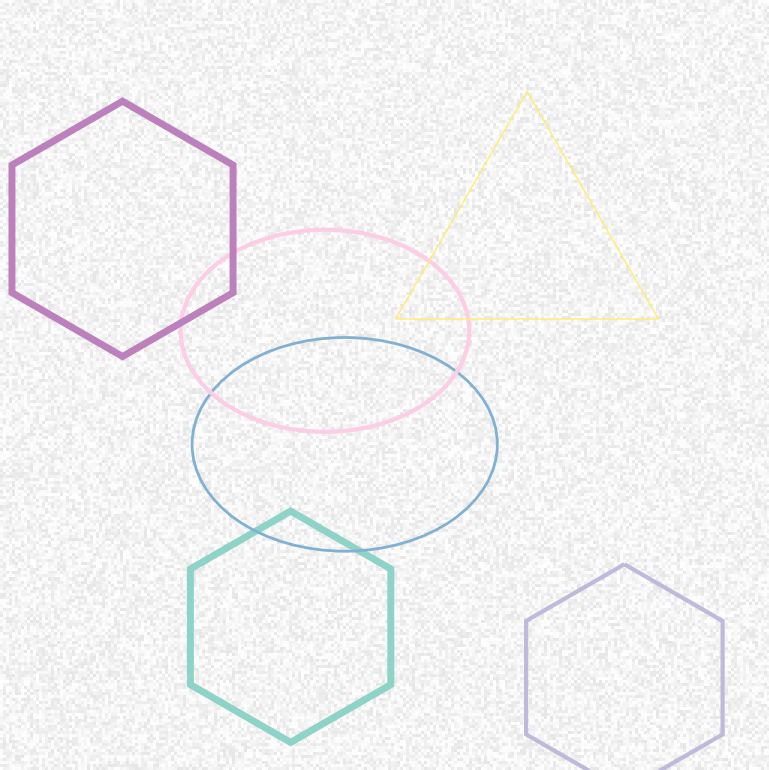[{"shape": "hexagon", "thickness": 2.5, "radius": 0.75, "center": [0.377, 0.186]}, {"shape": "hexagon", "thickness": 1.5, "radius": 0.74, "center": [0.811, 0.12]}, {"shape": "oval", "thickness": 1, "radius": 0.99, "center": [0.448, 0.423]}, {"shape": "oval", "thickness": 1.5, "radius": 0.94, "center": [0.422, 0.57]}, {"shape": "hexagon", "thickness": 2.5, "radius": 0.83, "center": [0.159, 0.703]}, {"shape": "triangle", "thickness": 0.5, "radius": 0.98, "center": [0.684, 0.684]}]